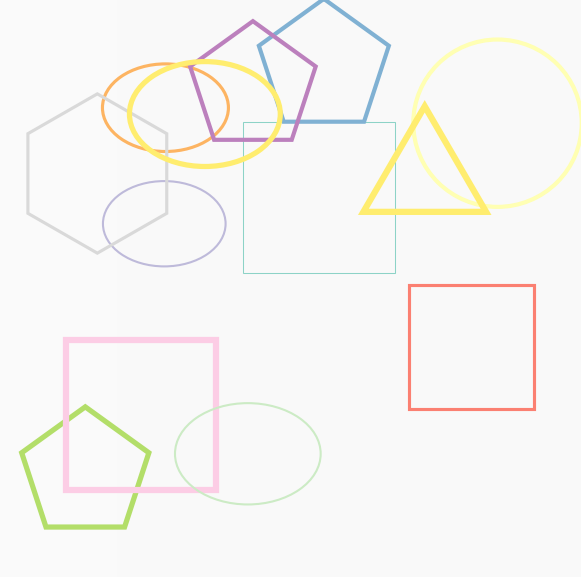[{"shape": "square", "thickness": 0.5, "radius": 0.65, "center": [0.548, 0.657]}, {"shape": "circle", "thickness": 2, "radius": 0.72, "center": [0.856, 0.786]}, {"shape": "oval", "thickness": 1, "radius": 0.53, "center": [0.283, 0.612]}, {"shape": "square", "thickness": 1.5, "radius": 0.54, "center": [0.811, 0.398]}, {"shape": "pentagon", "thickness": 2, "radius": 0.59, "center": [0.557, 0.884]}, {"shape": "oval", "thickness": 1.5, "radius": 0.54, "center": [0.285, 0.813]}, {"shape": "pentagon", "thickness": 2.5, "radius": 0.58, "center": [0.147, 0.18]}, {"shape": "square", "thickness": 3, "radius": 0.65, "center": [0.243, 0.281]}, {"shape": "hexagon", "thickness": 1.5, "radius": 0.69, "center": [0.167, 0.699]}, {"shape": "pentagon", "thickness": 2, "radius": 0.57, "center": [0.435, 0.849]}, {"shape": "oval", "thickness": 1, "radius": 0.63, "center": [0.426, 0.213]}, {"shape": "triangle", "thickness": 3, "radius": 0.61, "center": [0.731, 0.693]}, {"shape": "oval", "thickness": 2.5, "radius": 0.65, "center": [0.352, 0.802]}]